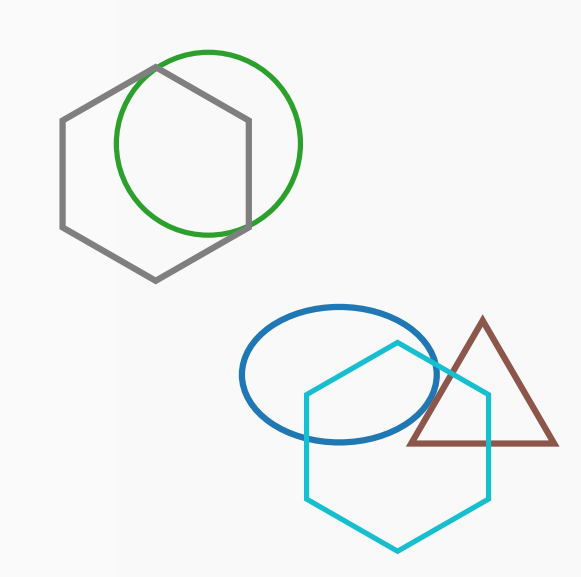[{"shape": "oval", "thickness": 3, "radius": 0.84, "center": [0.584, 0.35]}, {"shape": "circle", "thickness": 2.5, "radius": 0.79, "center": [0.359, 0.75]}, {"shape": "triangle", "thickness": 3, "radius": 0.71, "center": [0.83, 0.302]}, {"shape": "hexagon", "thickness": 3, "radius": 0.92, "center": [0.268, 0.698]}, {"shape": "hexagon", "thickness": 2.5, "radius": 0.9, "center": [0.684, 0.225]}]